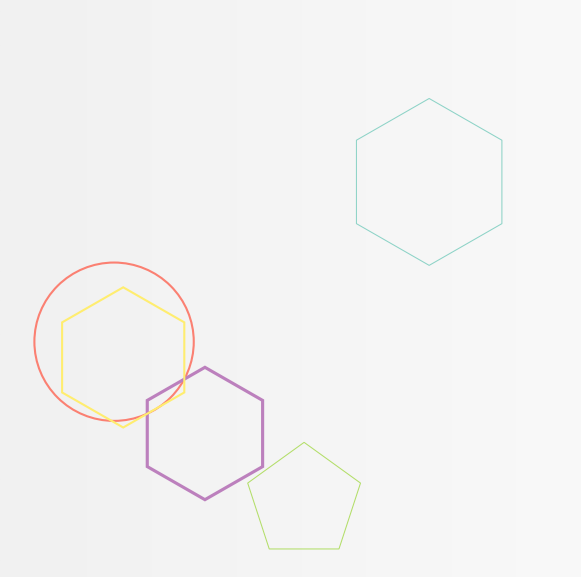[{"shape": "hexagon", "thickness": 0.5, "radius": 0.72, "center": [0.738, 0.684]}, {"shape": "circle", "thickness": 1, "radius": 0.69, "center": [0.196, 0.407]}, {"shape": "pentagon", "thickness": 0.5, "radius": 0.51, "center": [0.523, 0.131]}, {"shape": "hexagon", "thickness": 1.5, "radius": 0.57, "center": [0.353, 0.248]}, {"shape": "hexagon", "thickness": 1, "radius": 0.61, "center": [0.212, 0.38]}]